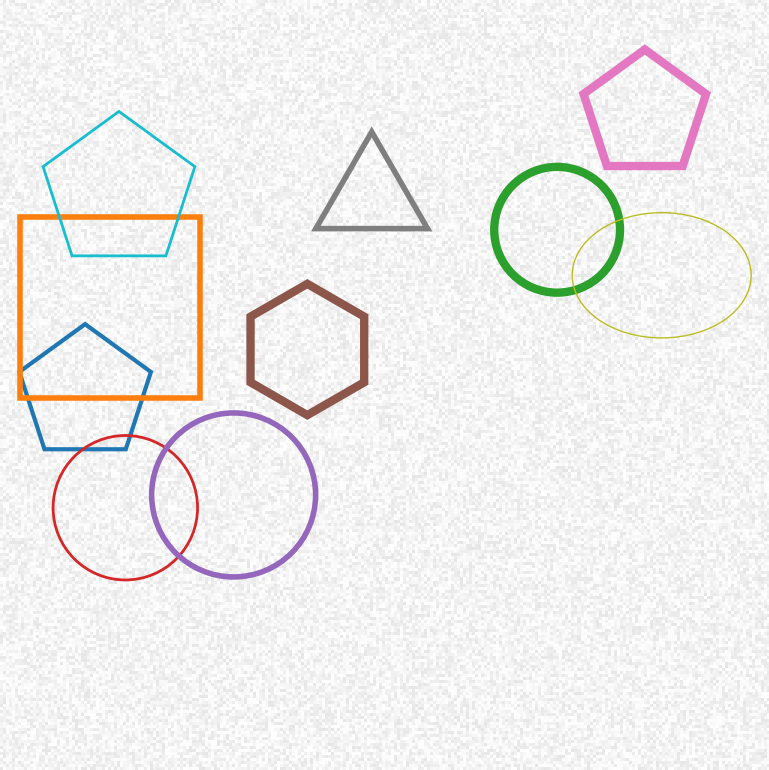[{"shape": "pentagon", "thickness": 1.5, "radius": 0.45, "center": [0.111, 0.489]}, {"shape": "square", "thickness": 2, "radius": 0.58, "center": [0.143, 0.601]}, {"shape": "circle", "thickness": 3, "radius": 0.41, "center": [0.724, 0.702]}, {"shape": "circle", "thickness": 1, "radius": 0.47, "center": [0.163, 0.341]}, {"shape": "circle", "thickness": 2, "radius": 0.53, "center": [0.303, 0.357]}, {"shape": "hexagon", "thickness": 3, "radius": 0.43, "center": [0.399, 0.546]}, {"shape": "pentagon", "thickness": 3, "radius": 0.42, "center": [0.837, 0.852]}, {"shape": "triangle", "thickness": 2, "radius": 0.42, "center": [0.483, 0.745]}, {"shape": "oval", "thickness": 0.5, "radius": 0.58, "center": [0.859, 0.642]}, {"shape": "pentagon", "thickness": 1, "radius": 0.52, "center": [0.155, 0.752]}]